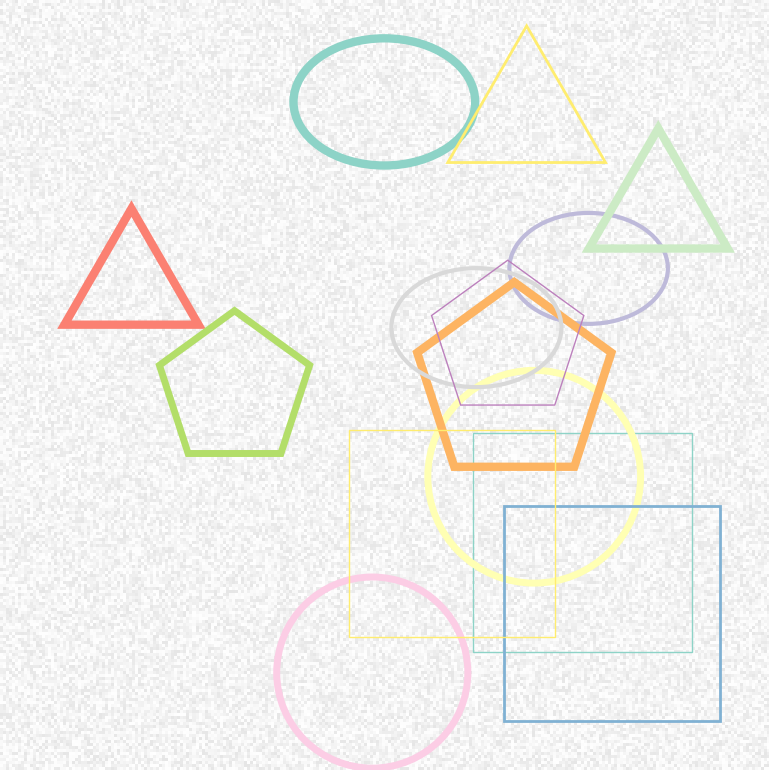[{"shape": "oval", "thickness": 3, "radius": 0.59, "center": [0.499, 0.868]}, {"shape": "square", "thickness": 0.5, "radius": 0.71, "center": [0.757, 0.296]}, {"shape": "circle", "thickness": 2.5, "radius": 0.69, "center": [0.694, 0.381]}, {"shape": "oval", "thickness": 1.5, "radius": 0.51, "center": [0.764, 0.651]}, {"shape": "triangle", "thickness": 3, "radius": 0.5, "center": [0.171, 0.629]}, {"shape": "square", "thickness": 1, "radius": 0.7, "center": [0.795, 0.203]}, {"shape": "pentagon", "thickness": 3, "radius": 0.66, "center": [0.668, 0.501]}, {"shape": "pentagon", "thickness": 2.5, "radius": 0.51, "center": [0.305, 0.494]}, {"shape": "circle", "thickness": 2.5, "radius": 0.62, "center": [0.483, 0.127]}, {"shape": "oval", "thickness": 1.5, "radius": 0.55, "center": [0.619, 0.574]}, {"shape": "pentagon", "thickness": 0.5, "radius": 0.52, "center": [0.659, 0.558]}, {"shape": "triangle", "thickness": 3, "radius": 0.52, "center": [0.855, 0.729]}, {"shape": "triangle", "thickness": 1, "radius": 0.59, "center": [0.684, 0.848]}, {"shape": "square", "thickness": 0.5, "radius": 0.67, "center": [0.587, 0.307]}]